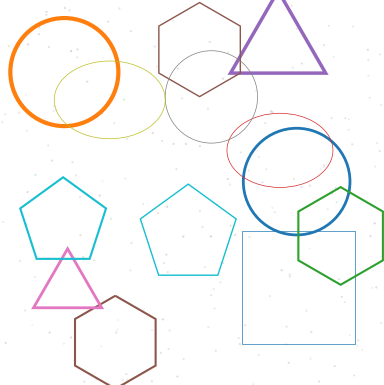[{"shape": "square", "thickness": 0.5, "radius": 0.73, "center": [0.775, 0.254]}, {"shape": "circle", "thickness": 2, "radius": 0.69, "center": [0.771, 0.528]}, {"shape": "circle", "thickness": 3, "radius": 0.7, "center": [0.167, 0.813]}, {"shape": "hexagon", "thickness": 1.5, "radius": 0.63, "center": [0.885, 0.387]}, {"shape": "oval", "thickness": 0.5, "radius": 0.69, "center": [0.727, 0.609]}, {"shape": "triangle", "thickness": 2.5, "radius": 0.71, "center": [0.722, 0.881]}, {"shape": "hexagon", "thickness": 1, "radius": 0.61, "center": [0.518, 0.871]}, {"shape": "hexagon", "thickness": 1.5, "radius": 0.6, "center": [0.3, 0.111]}, {"shape": "triangle", "thickness": 2, "radius": 0.51, "center": [0.176, 0.252]}, {"shape": "circle", "thickness": 0.5, "radius": 0.6, "center": [0.549, 0.748]}, {"shape": "oval", "thickness": 0.5, "radius": 0.72, "center": [0.285, 0.741]}, {"shape": "pentagon", "thickness": 1, "radius": 0.65, "center": [0.489, 0.391]}, {"shape": "pentagon", "thickness": 1.5, "radius": 0.59, "center": [0.164, 0.422]}]